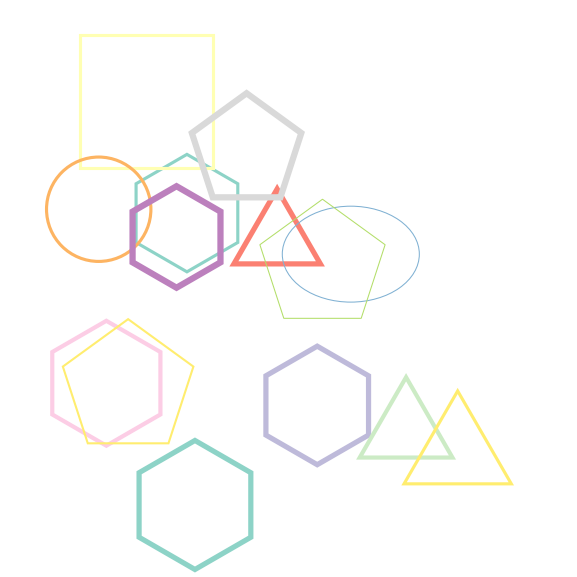[{"shape": "hexagon", "thickness": 1.5, "radius": 0.51, "center": [0.324, 0.63]}, {"shape": "hexagon", "thickness": 2.5, "radius": 0.56, "center": [0.338, 0.125]}, {"shape": "square", "thickness": 1.5, "radius": 0.58, "center": [0.254, 0.824]}, {"shape": "hexagon", "thickness": 2.5, "radius": 0.51, "center": [0.549, 0.297]}, {"shape": "triangle", "thickness": 2.5, "radius": 0.43, "center": [0.48, 0.585]}, {"shape": "oval", "thickness": 0.5, "radius": 0.59, "center": [0.607, 0.559]}, {"shape": "circle", "thickness": 1.5, "radius": 0.45, "center": [0.171, 0.637]}, {"shape": "pentagon", "thickness": 0.5, "radius": 0.57, "center": [0.558, 0.54]}, {"shape": "hexagon", "thickness": 2, "radius": 0.54, "center": [0.184, 0.336]}, {"shape": "pentagon", "thickness": 3, "radius": 0.5, "center": [0.427, 0.738]}, {"shape": "hexagon", "thickness": 3, "radius": 0.44, "center": [0.306, 0.589]}, {"shape": "triangle", "thickness": 2, "radius": 0.46, "center": [0.703, 0.253]}, {"shape": "triangle", "thickness": 1.5, "radius": 0.54, "center": [0.793, 0.215]}, {"shape": "pentagon", "thickness": 1, "radius": 0.59, "center": [0.222, 0.328]}]